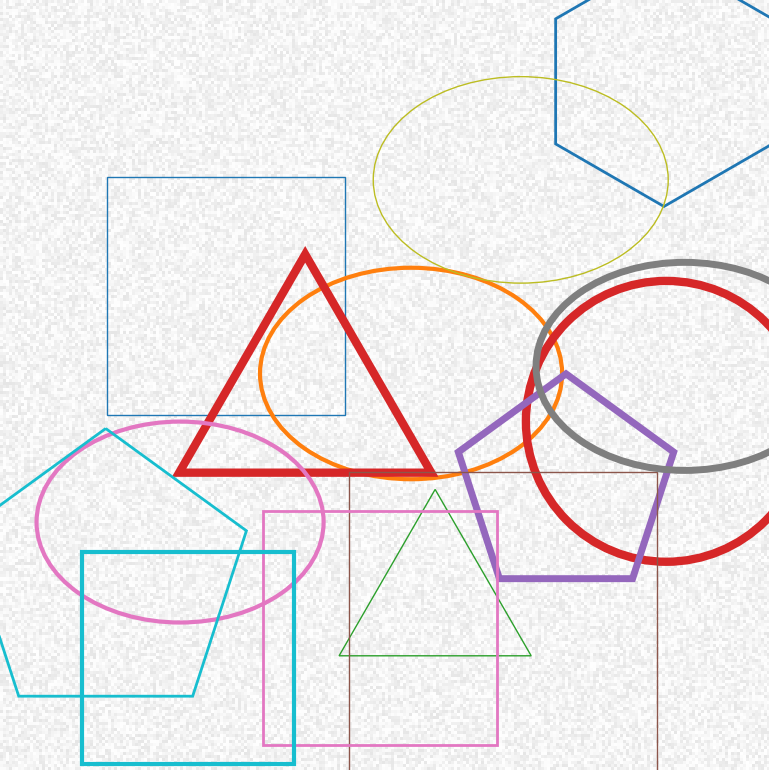[{"shape": "hexagon", "thickness": 1, "radius": 0.81, "center": [0.862, 0.894]}, {"shape": "square", "thickness": 0.5, "radius": 0.77, "center": [0.294, 0.615]}, {"shape": "oval", "thickness": 1.5, "radius": 0.98, "center": [0.534, 0.515]}, {"shape": "triangle", "thickness": 0.5, "radius": 0.72, "center": [0.565, 0.22]}, {"shape": "triangle", "thickness": 3, "radius": 0.95, "center": [0.396, 0.481]}, {"shape": "circle", "thickness": 3, "radius": 0.91, "center": [0.865, 0.453]}, {"shape": "pentagon", "thickness": 2.5, "radius": 0.74, "center": [0.735, 0.367]}, {"shape": "square", "thickness": 0.5, "radius": 1.0, "center": [0.653, 0.186]}, {"shape": "square", "thickness": 1, "radius": 0.76, "center": [0.493, 0.185]}, {"shape": "oval", "thickness": 1.5, "radius": 0.93, "center": [0.234, 0.322]}, {"shape": "oval", "thickness": 2.5, "radius": 0.97, "center": [0.889, 0.524]}, {"shape": "oval", "thickness": 0.5, "radius": 0.96, "center": [0.676, 0.766]}, {"shape": "pentagon", "thickness": 1, "radius": 0.96, "center": [0.137, 0.251]}, {"shape": "square", "thickness": 1.5, "radius": 0.69, "center": [0.244, 0.145]}]